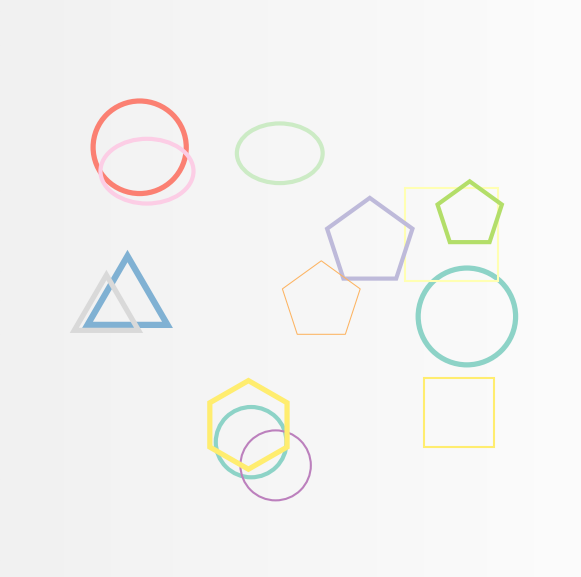[{"shape": "circle", "thickness": 2.5, "radius": 0.42, "center": [0.803, 0.451]}, {"shape": "circle", "thickness": 2, "radius": 0.3, "center": [0.432, 0.234]}, {"shape": "square", "thickness": 1, "radius": 0.4, "center": [0.776, 0.593]}, {"shape": "pentagon", "thickness": 2, "radius": 0.39, "center": [0.636, 0.579]}, {"shape": "circle", "thickness": 2.5, "radius": 0.4, "center": [0.24, 0.744]}, {"shape": "triangle", "thickness": 3, "radius": 0.4, "center": [0.219, 0.476]}, {"shape": "pentagon", "thickness": 0.5, "radius": 0.35, "center": [0.553, 0.477]}, {"shape": "pentagon", "thickness": 2, "radius": 0.29, "center": [0.808, 0.627]}, {"shape": "oval", "thickness": 2, "radius": 0.4, "center": [0.253, 0.703]}, {"shape": "triangle", "thickness": 2.5, "radius": 0.32, "center": [0.183, 0.459]}, {"shape": "circle", "thickness": 1, "radius": 0.3, "center": [0.474, 0.193]}, {"shape": "oval", "thickness": 2, "radius": 0.37, "center": [0.481, 0.734]}, {"shape": "hexagon", "thickness": 2.5, "radius": 0.38, "center": [0.427, 0.263]}, {"shape": "square", "thickness": 1, "radius": 0.3, "center": [0.789, 0.285]}]